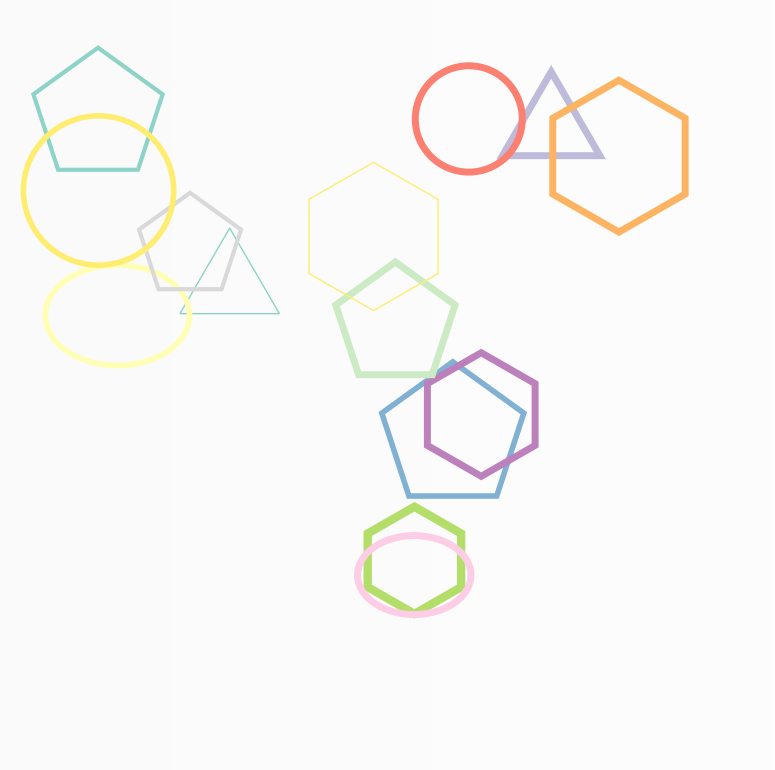[{"shape": "pentagon", "thickness": 1.5, "radius": 0.44, "center": [0.127, 0.85]}, {"shape": "triangle", "thickness": 0.5, "radius": 0.37, "center": [0.296, 0.63]}, {"shape": "oval", "thickness": 2, "radius": 0.47, "center": [0.151, 0.591]}, {"shape": "triangle", "thickness": 2.5, "radius": 0.36, "center": [0.711, 0.834]}, {"shape": "circle", "thickness": 2.5, "radius": 0.35, "center": [0.605, 0.846]}, {"shape": "pentagon", "thickness": 2, "radius": 0.48, "center": [0.584, 0.434]}, {"shape": "hexagon", "thickness": 2.5, "radius": 0.49, "center": [0.799, 0.797]}, {"shape": "hexagon", "thickness": 3, "radius": 0.35, "center": [0.535, 0.272]}, {"shape": "oval", "thickness": 2.5, "radius": 0.37, "center": [0.534, 0.253]}, {"shape": "pentagon", "thickness": 1.5, "radius": 0.35, "center": [0.245, 0.68]}, {"shape": "hexagon", "thickness": 2.5, "radius": 0.4, "center": [0.621, 0.462]}, {"shape": "pentagon", "thickness": 2.5, "radius": 0.4, "center": [0.51, 0.579]}, {"shape": "hexagon", "thickness": 0.5, "radius": 0.48, "center": [0.482, 0.693]}, {"shape": "circle", "thickness": 2, "radius": 0.48, "center": [0.127, 0.753]}]